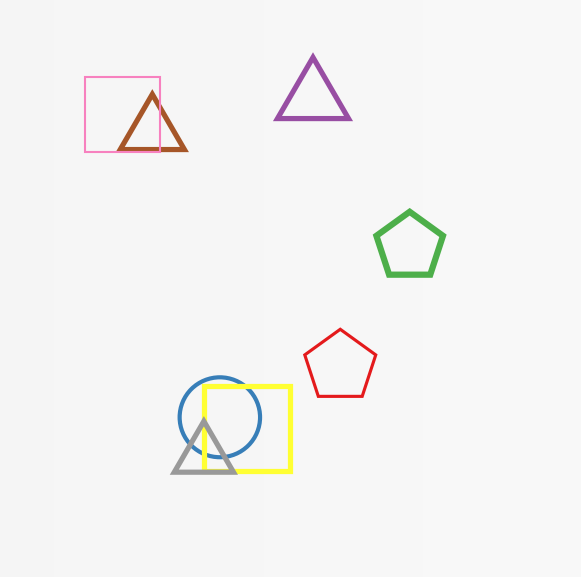[{"shape": "pentagon", "thickness": 1.5, "radius": 0.32, "center": [0.585, 0.365]}, {"shape": "circle", "thickness": 2, "radius": 0.35, "center": [0.378, 0.277]}, {"shape": "pentagon", "thickness": 3, "radius": 0.3, "center": [0.705, 0.572]}, {"shape": "triangle", "thickness": 2.5, "radius": 0.35, "center": [0.538, 0.829]}, {"shape": "square", "thickness": 2.5, "radius": 0.37, "center": [0.425, 0.258]}, {"shape": "triangle", "thickness": 2.5, "radius": 0.32, "center": [0.262, 0.772]}, {"shape": "square", "thickness": 1, "radius": 0.33, "center": [0.211, 0.801]}, {"shape": "triangle", "thickness": 2.5, "radius": 0.29, "center": [0.351, 0.211]}]